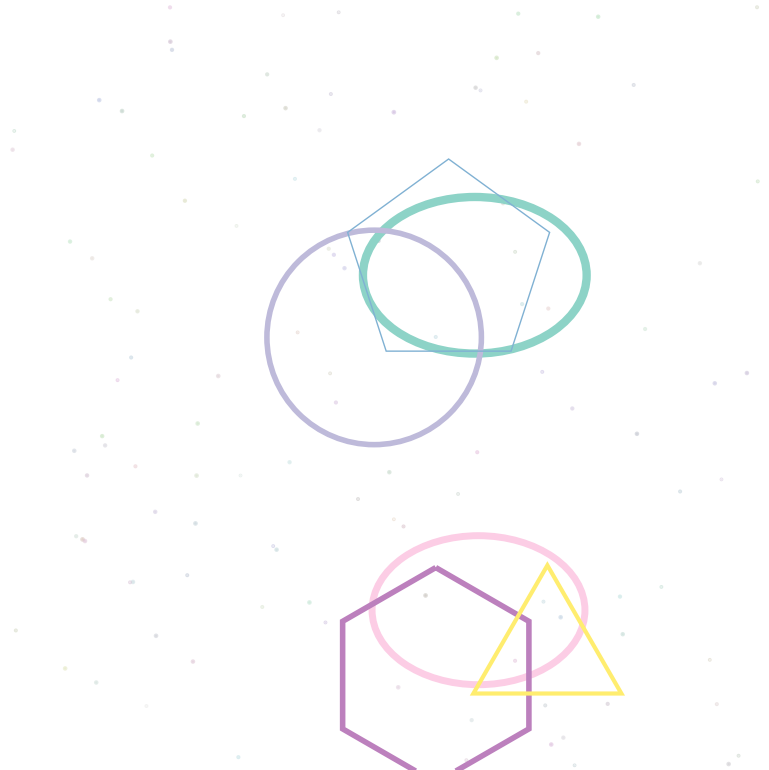[{"shape": "oval", "thickness": 3, "radius": 0.73, "center": [0.617, 0.643]}, {"shape": "circle", "thickness": 2, "radius": 0.7, "center": [0.486, 0.562]}, {"shape": "pentagon", "thickness": 0.5, "radius": 0.69, "center": [0.583, 0.656]}, {"shape": "oval", "thickness": 2.5, "radius": 0.69, "center": [0.621, 0.208]}, {"shape": "hexagon", "thickness": 2, "radius": 0.7, "center": [0.566, 0.123]}, {"shape": "triangle", "thickness": 1.5, "radius": 0.55, "center": [0.711, 0.155]}]